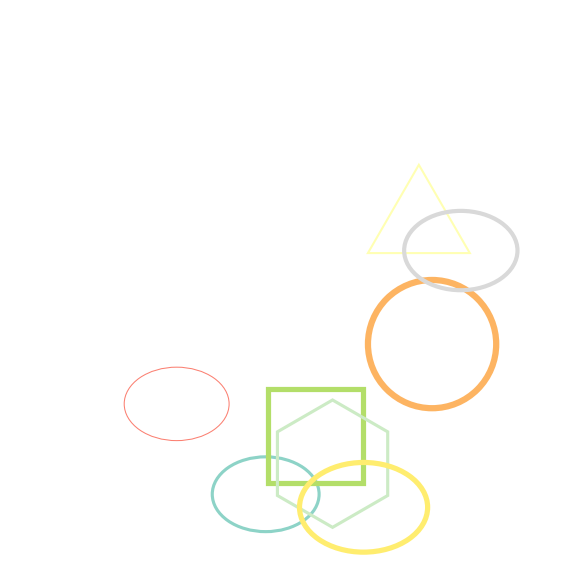[{"shape": "oval", "thickness": 1.5, "radius": 0.46, "center": [0.46, 0.143]}, {"shape": "triangle", "thickness": 1, "radius": 0.51, "center": [0.725, 0.612]}, {"shape": "oval", "thickness": 0.5, "radius": 0.45, "center": [0.306, 0.3]}, {"shape": "circle", "thickness": 3, "radius": 0.56, "center": [0.748, 0.403]}, {"shape": "square", "thickness": 2.5, "radius": 0.41, "center": [0.546, 0.244]}, {"shape": "oval", "thickness": 2, "radius": 0.49, "center": [0.798, 0.565]}, {"shape": "hexagon", "thickness": 1.5, "radius": 0.55, "center": [0.576, 0.196]}, {"shape": "oval", "thickness": 2.5, "radius": 0.55, "center": [0.63, 0.121]}]